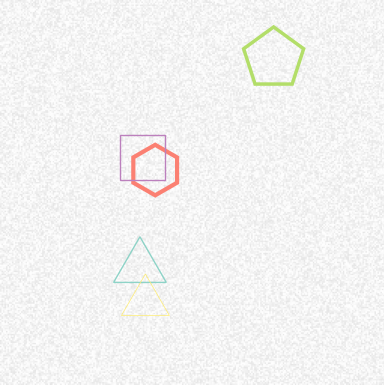[{"shape": "triangle", "thickness": 1, "radius": 0.4, "center": [0.363, 0.306]}, {"shape": "hexagon", "thickness": 3, "radius": 0.33, "center": [0.403, 0.558]}, {"shape": "pentagon", "thickness": 2.5, "radius": 0.41, "center": [0.711, 0.848]}, {"shape": "square", "thickness": 1, "radius": 0.29, "center": [0.37, 0.59]}, {"shape": "triangle", "thickness": 0.5, "radius": 0.36, "center": [0.378, 0.216]}]